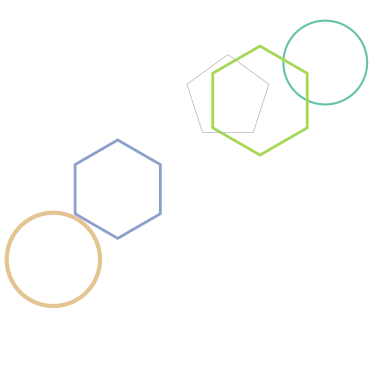[{"shape": "circle", "thickness": 1.5, "radius": 0.54, "center": [0.845, 0.838]}, {"shape": "hexagon", "thickness": 2, "radius": 0.64, "center": [0.306, 0.509]}, {"shape": "hexagon", "thickness": 2, "radius": 0.71, "center": [0.675, 0.739]}, {"shape": "circle", "thickness": 3, "radius": 0.61, "center": [0.139, 0.326]}, {"shape": "pentagon", "thickness": 0.5, "radius": 0.56, "center": [0.592, 0.747]}]